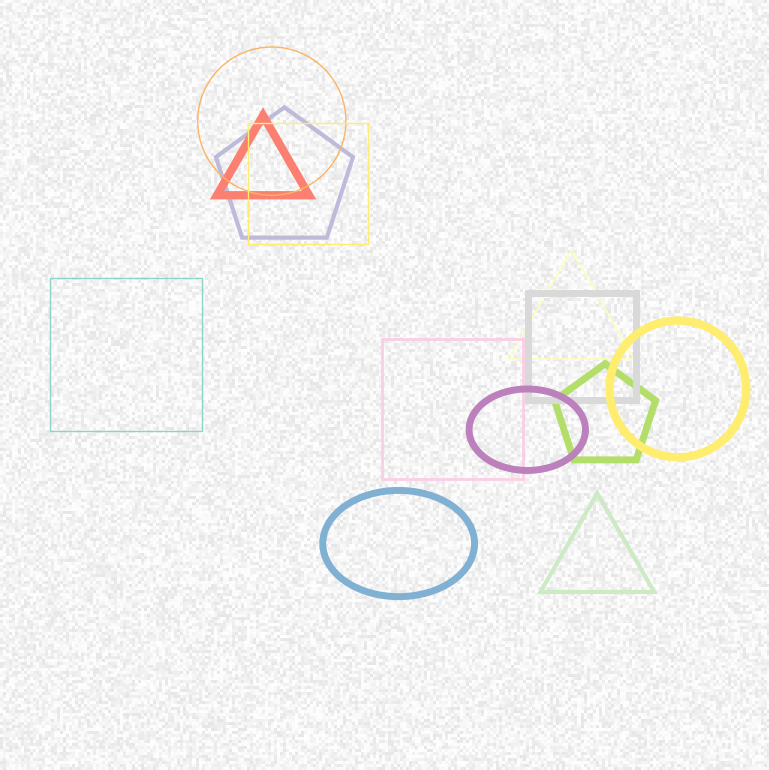[{"shape": "square", "thickness": 0.5, "radius": 0.49, "center": [0.164, 0.54]}, {"shape": "triangle", "thickness": 0.5, "radius": 0.47, "center": [0.742, 0.581]}, {"shape": "pentagon", "thickness": 1.5, "radius": 0.47, "center": [0.369, 0.767]}, {"shape": "triangle", "thickness": 3, "radius": 0.34, "center": [0.342, 0.781]}, {"shape": "oval", "thickness": 2.5, "radius": 0.49, "center": [0.518, 0.294]}, {"shape": "circle", "thickness": 0.5, "radius": 0.48, "center": [0.353, 0.843]}, {"shape": "pentagon", "thickness": 2.5, "radius": 0.34, "center": [0.786, 0.459]}, {"shape": "square", "thickness": 1, "radius": 0.46, "center": [0.588, 0.469]}, {"shape": "square", "thickness": 2.5, "radius": 0.35, "center": [0.756, 0.55]}, {"shape": "oval", "thickness": 2.5, "radius": 0.38, "center": [0.685, 0.442]}, {"shape": "triangle", "thickness": 1.5, "radius": 0.43, "center": [0.776, 0.274]}, {"shape": "circle", "thickness": 3, "radius": 0.44, "center": [0.88, 0.495]}, {"shape": "square", "thickness": 0.5, "radius": 0.39, "center": [0.4, 0.762]}]